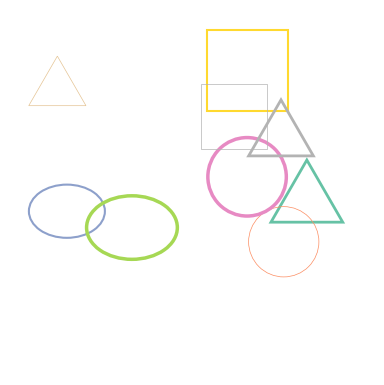[{"shape": "triangle", "thickness": 2, "radius": 0.54, "center": [0.797, 0.477]}, {"shape": "circle", "thickness": 0.5, "radius": 0.46, "center": [0.737, 0.372]}, {"shape": "oval", "thickness": 1.5, "radius": 0.49, "center": [0.174, 0.451]}, {"shape": "circle", "thickness": 2.5, "radius": 0.51, "center": [0.642, 0.541]}, {"shape": "oval", "thickness": 2.5, "radius": 0.59, "center": [0.343, 0.409]}, {"shape": "square", "thickness": 1.5, "radius": 0.53, "center": [0.642, 0.816]}, {"shape": "triangle", "thickness": 0.5, "radius": 0.43, "center": [0.149, 0.768]}, {"shape": "triangle", "thickness": 2, "radius": 0.49, "center": [0.73, 0.644]}, {"shape": "square", "thickness": 0.5, "radius": 0.43, "center": [0.608, 0.698]}]